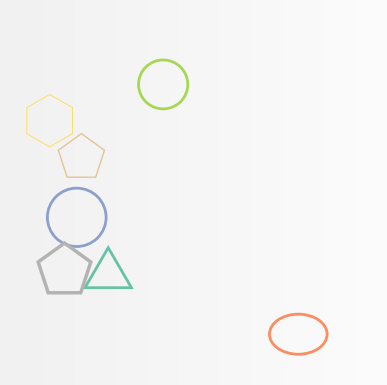[{"shape": "triangle", "thickness": 2, "radius": 0.35, "center": [0.279, 0.287]}, {"shape": "oval", "thickness": 2, "radius": 0.37, "center": [0.77, 0.132]}, {"shape": "circle", "thickness": 2, "radius": 0.38, "center": [0.198, 0.435]}, {"shape": "circle", "thickness": 2, "radius": 0.32, "center": [0.421, 0.781]}, {"shape": "hexagon", "thickness": 0.5, "radius": 0.34, "center": [0.128, 0.687]}, {"shape": "pentagon", "thickness": 1, "radius": 0.31, "center": [0.21, 0.59]}, {"shape": "pentagon", "thickness": 2.5, "radius": 0.36, "center": [0.166, 0.297]}]